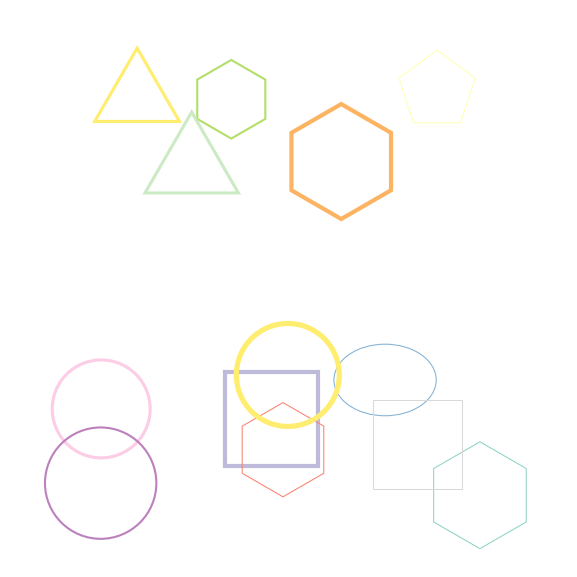[{"shape": "hexagon", "thickness": 0.5, "radius": 0.46, "center": [0.831, 0.142]}, {"shape": "pentagon", "thickness": 0.5, "radius": 0.35, "center": [0.757, 0.843]}, {"shape": "square", "thickness": 2, "radius": 0.4, "center": [0.47, 0.273]}, {"shape": "hexagon", "thickness": 0.5, "radius": 0.41, "center": [0.49, 0.22]}, {"shape": "oval", "thickness": 0.5, "radius": 0.44, "center": [0.667, 0.341]}, {"shape": "hexagon", "thickness": 2, "radius": 0.5, "center": [0.591, 0.719]}, {"shape": "hexagon", "thickness": 1, "radius": 0.34, "center": [0.4, 0.827]}, {"shape": "circle", "thickness": 1.5, "radius": 0.42, "center": [0.175, 0.291]}, {"shape": "square", "thickness": 0.5, "radius": 0.38, "center": [0.723, 0.229]}, {"shape": "circle", "thickness": 1, "radius": 0.48, "center": [0.174, 0.163]}, {"shape": "triangle", "thickness": 1.5, "radius": 0.47, "center": [0.332, 0.712]}, {"shape": "triangle", "thickness": 1.5, "radius": 0.42, "center": [0.237, 0.831]}, {"shape": "circle", "thickness": 2.5, "radius": 0.45, "center": [0.498, 0.35]}]